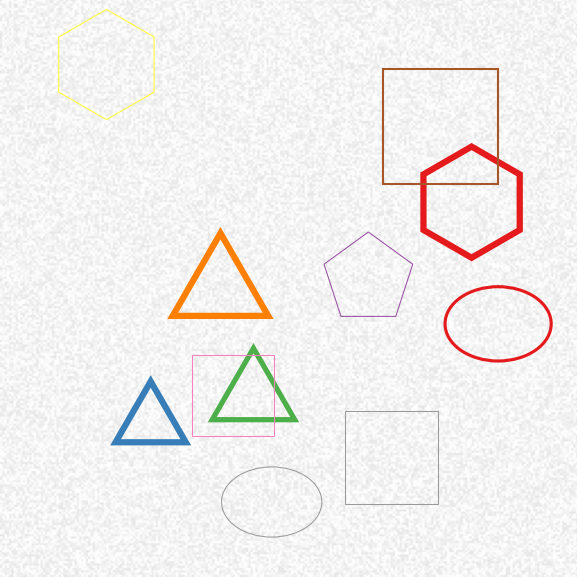[{"shape": "hexagon", "thickness": 3, "radius": 0.48, "center": [0.817, 0.649]}, {"shape": "oval", "thickness": 1.5, "radius": 0.46, "center": [0.863, 0.438]}, {"shape": "triangle", "thickness": 3, "radius": 0.35, "center": [0.261, 0.268]}, {"shape": "triangle", "thickness": 2.5, "radius": 0.41, "center": [0.439, 0.314]}, {"shape": "pentagon", "thickness": 0.5, "radius": 0.4, "center": [0.638, 0.517]}, {"shape": "triangle", "thickness": 3, "radius": 0.48, "center": [0.382, 0.5]}, {"shape": "hexagon", "thickness": 0.5, "radius": 0.48, "center": [0.184, 0.887]}, {"shape": "square", "thickness": 1, "radius": 0.5, "center": [0.763, 0.78]}, {"shape": "square", "thickness": 0.5, "radius": 0.35, "center": [0.403, 0.315]}, {"shape": "square", "thickness": 0.5, "radius": 0.4, "center": [0.677, 0.207]}, {"shape": "oval", "thickness": 0.5, "radius": 0.43, "center": [0.47, 0.13]}]